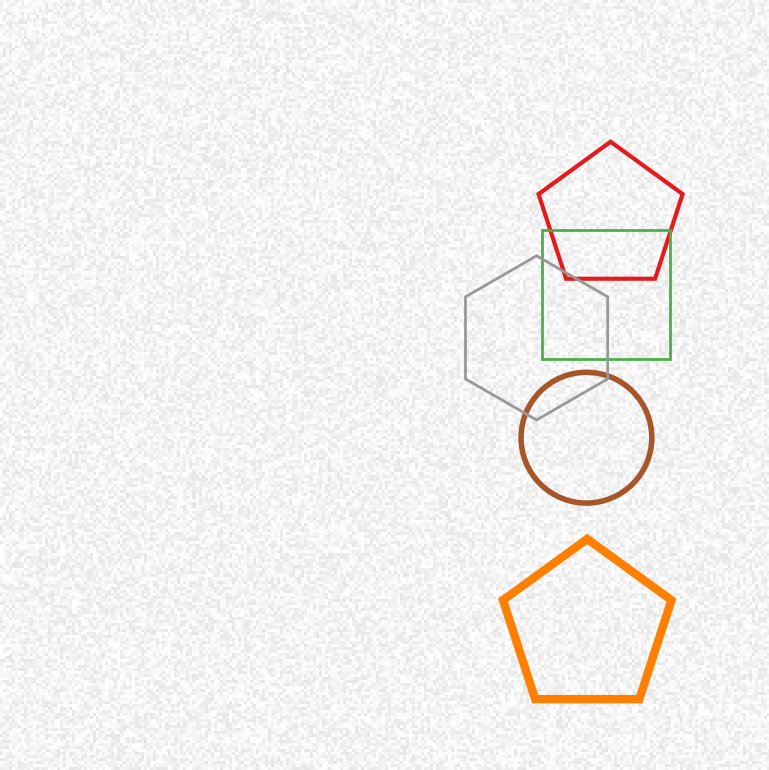[{"shape": "pentagon", "thickness": 1.5, "radius": 0.49, "center": [0.793, 0.718]}, {"shape": "square", "thickness": 1, "radius": 0.42, "center": [0.787, 0.618]}, {"shape": "pentagon", "thickness": 3, "radius": 0.58, "center": [0.763, 0.185]}, {"shape": "circle", "thickness": 2, "radius": 0.42, "center": [0.762, 0.432]}, {"shape": "hexagon", "thickness": 1, "radius": 0.53, "center": [0.697, 0.561]}]